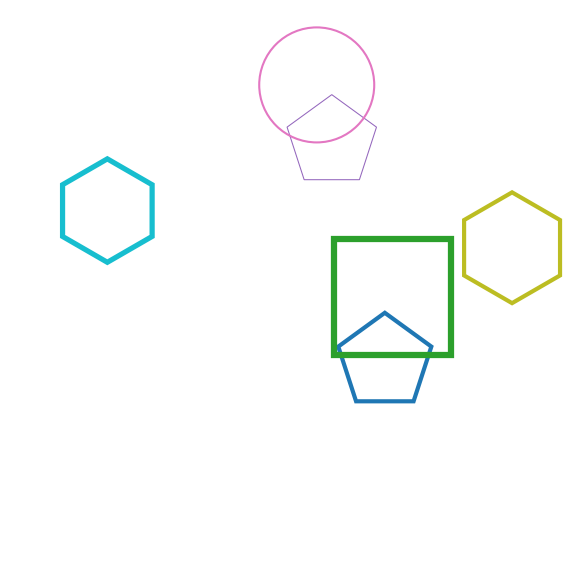[{"shape": "pentagon", "thickness": 2, "radius": 0.42, "center": [0.666, 0.373]}, {"shape": "square", "thickness": 3, "radius": 0.5, "center": [0.68, 0.486]}, {"shape": "pentagon", "thickness": 0.5, "radius": 0.41, "center": [0.575, 0.754]}, {"shape": "circle", "thickness": 1, "radius": 0.5, "center": [0.548, 0.852]}, {"shape": "hexagon", "thickness": 2, "radius": 0.48, "center": [0.887, 0.57]}, {"shape": "hexagon", "thickness": 2.5, "radius": 0.45, "center": [0.186, 0.634]}]